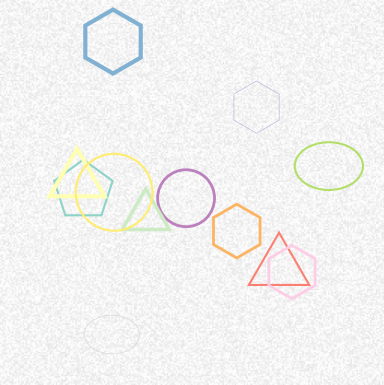[{"shape": "pentagon", "thickness": 1.5, "radius": 0.4, "center": [0.217, 0.505]}, {"shape": "triangle", "thickness": 3, "radius": 0.41, "center": [0.2, 0.531]}, {"shape": "hexagon", "thickness": 0.5, "radius": 0.34, "center": [0.666, 0.722]}, {"shape": "triangle", "thickness": 1.5, "radius": 0.45, "center": [0.725, 0.305]}, {"shape": "hexagon", "thickness": 3, "radius": 0.42, "center": [0.294, 0.892]}, {"shape": "hexagon", "thickness": 2, "radius": 0.35, "center": [0.615, 0.4]}, {"shape": "oval", "thickness": 1.5, "radius": 0.44, "center": [0.854, 0.569]}, {"shape": "hexagon", "thickness": 2, "radius": 0.35, "center": [0.758, 0.294]}, {"shape": "oval", "thickness": 0.5, "radius": 0.36, "center": [0.29, 0.131]}, {"shape": "circle", "thickness": 2, "radius": 0.37, "center": [0.483, 0.485]}, {"shape": "triangle", "thickness": 2.5, "radius": 0.35, "center": [0.379, 0.439]}, {"shape": "circle", "thickness": 1.5, "radius": 0.5, "center": [0.296, 0.501]}]